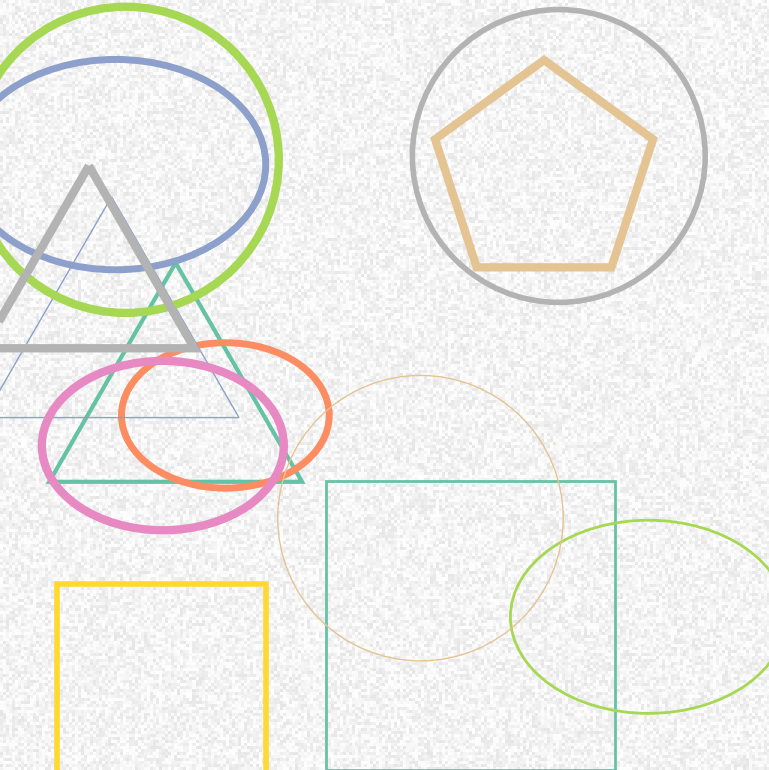[{"shape": "square", "thickness": 1, "radius": 0.94, "center": [0.611, 0.187]}, {"shape": "triangle", "thickness": 1.5, "radius": 0.95, "center": [0.228, 0.469]}, {"shape": "oval", "thickness": 2.5, "radius": 0.67, "center": [0.293, 0.46]}, {"shape": "triangle", "thickness": 0.5, "radius": 0.96, "center": [0.145, 0.553]}, {"shape": "oval", "thickness": 2.5, "radius": 0.98, "center": [0.15, 0.786]}, {"shape": "oval", "thickness": 3, "radius": 0.79, "center": [0.211, 0.421]}, {"shape": "oval", "thickness": 1, "radius": 0.9, "center": [0.842, 0.199]}, {"shape": "circle", "thickness": 3, "radius": 0.99, "center": [0.163, 0.792]}, {"shape": "square", "thickness": 2, "radius": 0.68, "center": [0.21, 0.105]}, {"shape": "circle", "thickness": 0.5, "radius": 0.93, "center": [0.546, 0.327]}, {"shape": "pentagon", "thickness": 3, "radius": 0.74, "center": [0.707, 0.773]}, {"shape": "triangle", "thickness": 3, "radius": 0.79, "center": [0.115, 0.627]}, {"shape": "circle", "thickness": 2, "radius": 0.95, "center": [0.726, 0.797]}]